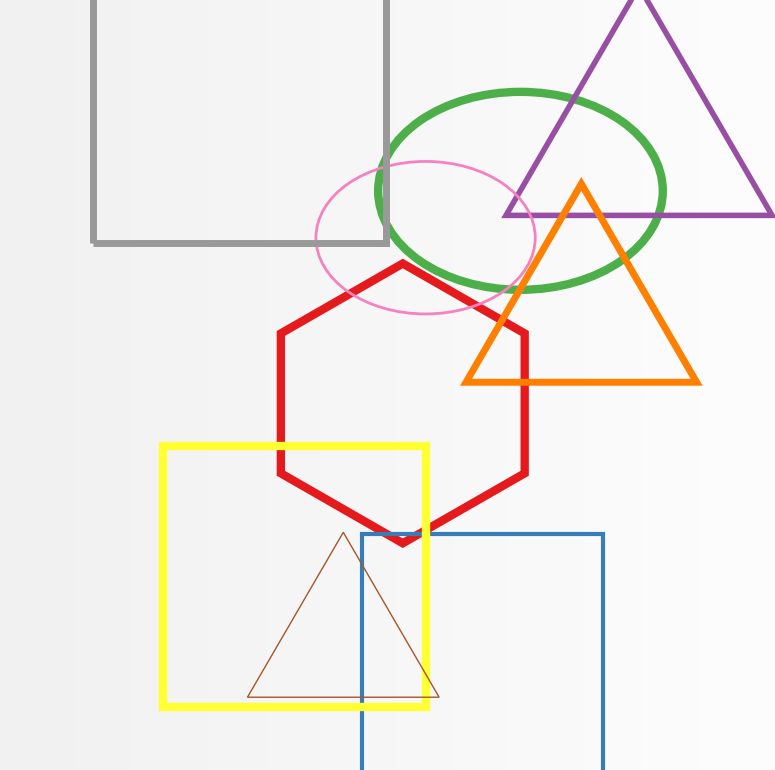[{"shape": "hexagon", "thickness": 3, "radius": 0.91, "center": [0.52, 0.476]}, {"shape": "square", "thickness": 1.5, "radius": 0.77, "center": [0.623, 0.151]}, {"shape": "oval", "thickness": 3, "radius": 0.92, "center": [0.672, 0.752]}, {"shape": "triangle", "thickness": 2, "radius": 0.99, "center": [0.825, 0.819]}, {"shape": "triangle", "thickness": 2.5, "radius": 0.86, "center": [0.75, 0.589]}, {"shape": "square", "thickness": 3, "radius": 0.85, "center": [0.38, 0.251]}, {"shape": "triangle", "thickness": 0.5, "radius": 0.71, "center": [0.443, 0.166]}, {"shape": "oval", "thickness": 1, "radius": 0.71, "center": [0.549, 0.691]}, {"shape": "square", "thickness": 2.5, "radius": 0.95, "center": [0.309, 0.874]}]